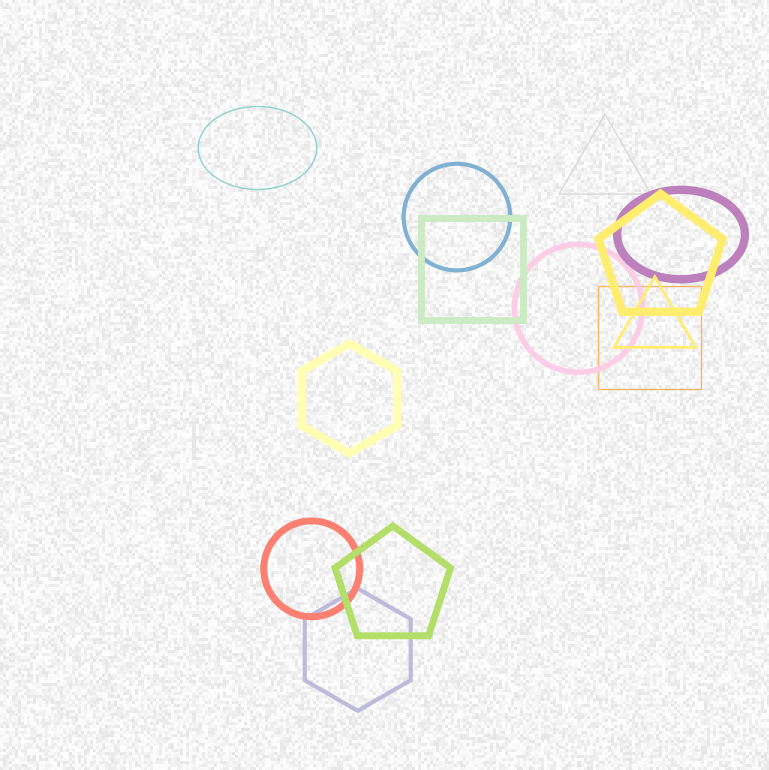[{"shape": "oval", "thickness": 0.5, "radius": 0.38, "center": [0.334, 0.808]}, {"shape": "hexagon", "thickness": 3, "radius": 0.36, "center": [0.454, 0.483]}, {"shape": "hexagon", "thickness": 1.5, "radius": 0.4, "center": [0.465, 0.156]}, {"shape": "circle", "thickness": 2.5, "radius": 0.31, "center": [0.405, 0.261]}, {"shape": "circle", "thickness": 1.5, "radius": 0.35, "center": [0.593, 0.718]}, {"shape": "square", "thickness": 0.5, "radius": 0.33, "center": [0.843, 0.562]}, {"shape": "pentagon", "thickness": 2.5, "radius": 0.39, "center": [0.51, 0.238]}, {"shape": "circle", "thickness": 2, "radius": 0.42, "center": [0.751, 0.6]}, {"shape": "triangle", "thickness": 0.5, "radius": 0.35, "center": [0.786, 0.782]}, {"shape": "oval", "thickness": 3, "radius": 0.41, "center": [0.884, 0.695]}, {"shape": "square", "thickness": 2.5, "radius": 0.33, "center": [0.613, 0.651]}, {"shape": "pentagon", "thickness": 3, "radius": 0.42, "center": [0.858, 0.664]}, {"shape": "triangle", "thickness": 1, "radius": 0.31, "center": [0.85, 0.579]}]